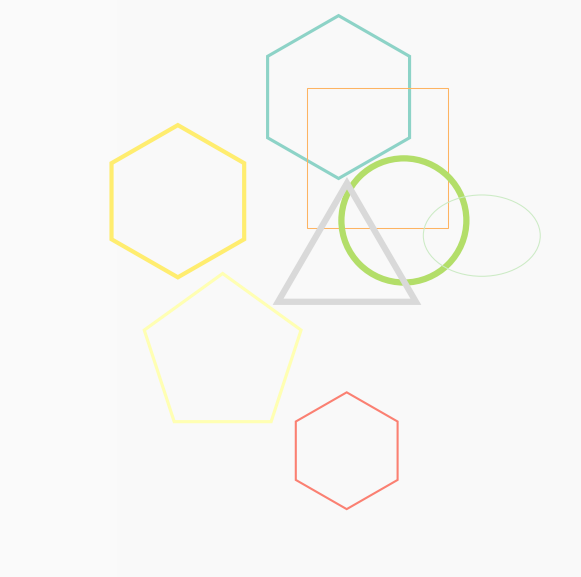[{"shape": "hexagon", "thickness": 1.5, "radius": 0.71, "center": [0.583, 0.831]}, {"shape": "pentagon", "thickness": 1.5, "radius": 0.71, "center": [0.383, 0.384]}, {"shape": "hexagon", "thickness": 1, "radius": 0.51, "center": [0.596, 0.219]}, {"shape": "square", "thickness": 0.5, "radius": 0.61, "center": [0.65, 0.726]}, {"shape": "circle", "thickness": 3, "radius": 0.54, "center": [0.695, 0.617]}, {"shape": "triangle", "thickness": 3, "radius": 0.68, "center": [0.597, 0.545]}, {"shape": "oval", "thickness": 0.5, "radius": 0.5, "center": [0.829, 0.591]}, {"shape": "hexagon", "thickness": 2, "radius": 0.66, "center": [0.306, 0.651]}]